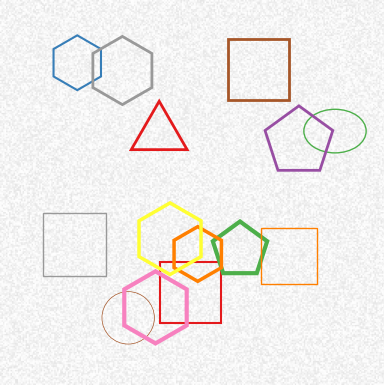[{"shape": "triangle", "thickness": 2, "radius": 0.42, "center": [0.413, 0.653]}, {"shape": "square", "thickness": 1.5, "radius": 0.39, "center": [0.495, 0.241]}, {"shape": "hexagon", "thickness": 1.5, "radius": 0.36, "center": [0.201, 0.837]}, {"shape": "oval", "thickness": 1, "radius": 0.4, "center": [0.87, 0.66]}, {"shape": "pentagon", "thickness": 3, "radius": 0.37, "center": [0.623, 0.35]}, {"shape": "pentagon", "thickness": 2, "radius": 0.46, "center": [0.776, 0.632]}, {"shape": "square", "thickness": 1, "radius": 0.37, "center": [0.75, 0.335]}, {"shape": "hexagon", "thickness": 2.5, "radius": 0.36, "center": [0.514, 0.34]}, {"shape": "hexagon", "thickness": 2.5, "radius": 0.46, "center": [0.442, 0.38]}, {"shape": "square", "thickness": 2, "radius": 0.4, "center": [0.672, 0.82]}, {"shape": "circle", "thickness": 0.5, "radius": 0.34, "center": [0.333, 0.174]}, {"shape": "hexagon", "thickness": 3, "radius": 0.47, "center": [0.404, 0.202]}, {"shape": "square", "thickness": 1, "radius": 0.41, "center": [0.194, 0.365]}, {"shape": "hexagon", "thickness": 2, "radius": 0.44, "center": [0.318, 0.817]}]